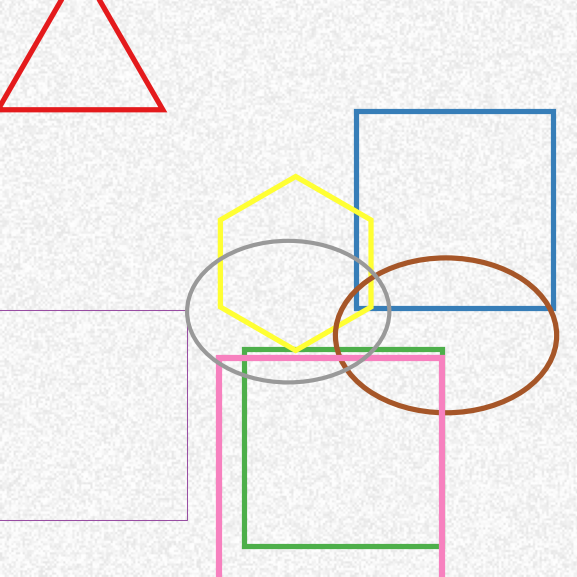[{"shape": "triangle", "thickness": 2.5, "radius": 0.82, "center": [0.139, 0.891]}, {"shape": "square", "thickness": 2.5, "radius": 0.85, "center": [0.788, 0.637]}, {"shape": "square", "thickness": 2.5, "radius": 0.85, "center": [0.594, 0.224]}, {"shape": "square", "thickness": 0.5, "radius": 0.91, "center": [0.142, 0.28]}, {"shape": "hexagon", "thickness": 2.5, "radius": 0.75, "center": [0.512, 0.543]}, {"shape": "oval", "thickness": 2.5, "radius": 0.96, "center": [0.772, 0.418]}, {"shape": "square", "thickness": 3, "radius": 0.96, "center": [0.572, 0.188]}, {"shape": "oval", "thickness": 2, "radius": 0.88, "center": [0.499, 0.46]}]